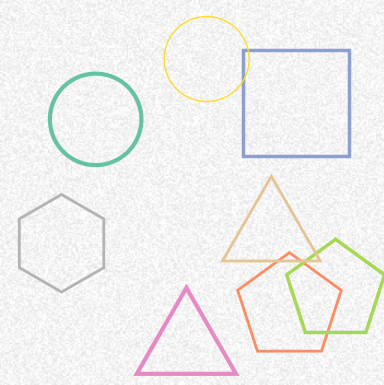[{"shape": "circle", "thickness": 3, "radius": 0.59, "center": [0.248, 0.69]}, {"shape": "pentagon", "thickness": 2, "radius": 0.71, "center": [0.752, 0.202]}, {"shape": "square", "thickness": 2.5, "radius": 0.69, "center": [0.769, 0.732]}, {"shape": "triangle", "thickness": 3, "radius": 0.74, "center": [0.484, 0.103]}, {"shape": "pentagon", "thickness": 2.5, "radius": 0.67, "center": [0.872, 0.245]}, {"shape": "circle", "thickness": 1, "radius": 0.55, "center": [0.537, 0.847]}, {"shape": "triangle", "thickness": 2, "radius": 0.73, "center": [0.705, 0.395]}, {"shape": "hexagon", "thickness": 2, "radius": 0.63, "center": [0.16, 0.368]}]